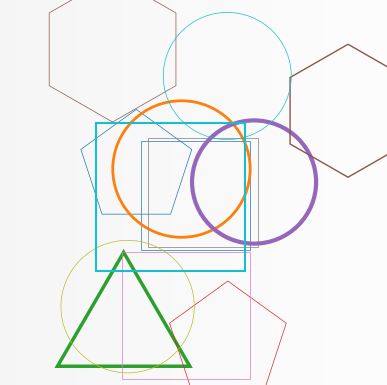[{"shape": "pentagon", "thickness": 0.5, "radius": 0.75, "center": [0.352, 0.565]}, {"shape": "square", "thickness": 0.5, "radius": 0.71, "center": [0.504, 0.493]}, {"shape": "circle", "thickness": 2, "radius": 0.89, "center": [0.468, 0.561]}, {"shape": "triangle", "thickness": 2.5, "radius": 0.99, "center": [0.319, 0.147]}, {"shape": "pentagon", "thickness": 0.5, "radius": 0.79, "center": [0.588, 0.112]}, {"shape": "circle", "thickness": 3, "radius": 0.8, "center": [0.656, 0.527]}, {"shape": "hexagon", "thickness": 1, "radius": 0.86, "center": [0.898, 0.712]}, {"shape": "hexagon", "thickness": 0.5, "radius": 0.94, "center": [0.29, 0.872]}, {"shape": "square", "thickness": 0.5, "radius": 0.83, "center": [0.48, 0.18]}, {"shape": "square", "thickness": 0.5, "radius": 0.71, "center": [0.525, 0.5]}, {"shape": "circle", "thickness": 0.5, "radius": 0.86, "center": [0.329, 0.204]}, {"shape": "circle", "thickness": 0.5, "radius": 0.83, "center": [0.586, 0.803]}, {"shape": "square", "thickness": 1.5, "radius": 0.96, "center": [0.44, 0.488]}]